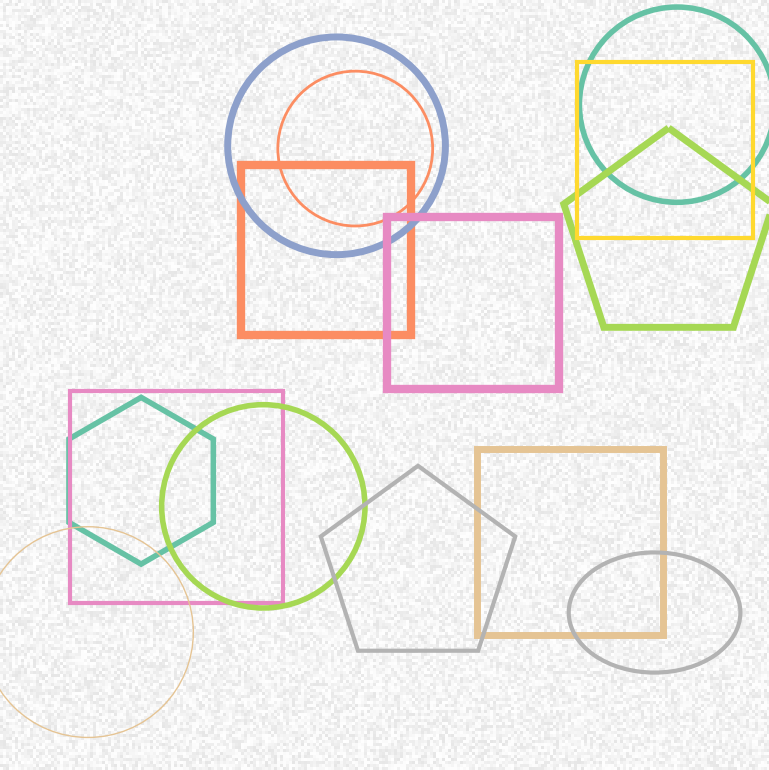[{"shape": "hexagon", "thickness": 2, "radius": 0.54, "center": [0.183, 0.376]}, {"shape": "circle", "thickness": 2, "radius": 0.63, "center": [0.879, 0.864]}, {"shape": "square", "thickness": 3, "radius": 0.55, "center": [0.423, 0.675]}, {"shape": "circle", "thickness": 1, "radius": 0.5, "center": [0.461, 0.807]}, {"shape": "circle", "thickness": 2.5, "radius": 0.71, "center": [0.437, 0.811]}, {"shape": "square", "thickness": 1.5, "radius": 0.69, "center": [0.229, 0.355]}, {"shape": "square", "thickness": 3, "radius": 0.56, "center": [0.614, 0.606]}, {"shape": "pentagon", "thickness": 2.5, "radius": 0.72, "center": [0.868, 0.691]}, {"shape": "circle", "thickness": 2, "radius": 0.66, "center": [0.342, 0.342]}, {"shape": "square", "thickness": 1.5, "radius": 0.57, "center": [0.863, 0.805]}, {"shape": "circle", "thickness": 0.5, "radius": 0.68, "center": [0.114, 0.179]}, {"shape": "square", "thickness": 2.5, "radius": 0.6, "center": [0.74, 0.297]}, {"shape": "oval", "thickness": 1.5, "radius": 0.56, "center": [0.85, 0.205]}, {"shape": "pentagon", "thickness": 1.5, "radius": 0.66, "center": [0.543, 0.262]}]